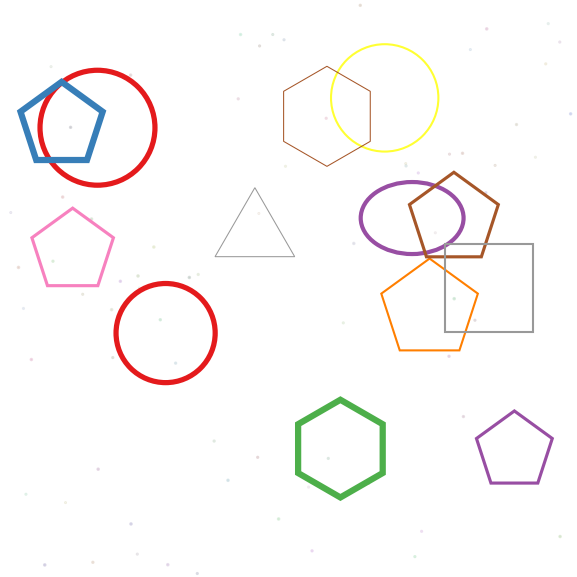[{"shape": "circle", "thickness": 2.5, "radius": 0.43, "center": [0.287, 0.422]}, {"shape": "circle", "thickness": 2.5, "radius": 0.5, "center": [0.169, 0.778]}, {"shape": "pentagon", "thickness": 3, "radius": 0.37, "center": [0.107, 0.783]}, {"shape": "hexagon", "thickness": 3, "radius": 0.42, "center": [0.589, 0.222]}, {"shape": "oval", "thickness": 2, "radius": 0.45, "center": [0.714, 0.622]}, {"shape": "pentagon", "thickness": 1.5, "radius": 0.35, "center": [0.891, 0.218]}, {"shape": "pentagon", "thickness": 1, "radius": 0.44, "center": [0.744, 0.464]}, {"shape": "circle", "thickness": 1, "radius": 0.46, "center": [0.666, 0.83]}, {"shape": "pentagon", "thickness": 1.5, "radius": 0.4, "center": [0.786, 0.62]}, {"shape": "hexagon", "thickness": 0.5, "radius": 0.43, "center": [0.566, 0.798]}, {"shape": "pentagon", "thickness": 1.5, "radius": 0.37, "center": [0.126, 0.564]}, {"shape": "triangle", "thickness": 0.5, "radius": 0.4, "center": [0.441, 0.595]}, {"shape": "square", "thickness": 1, "radius": 0.38, "center": [0.847, 0.5]}]